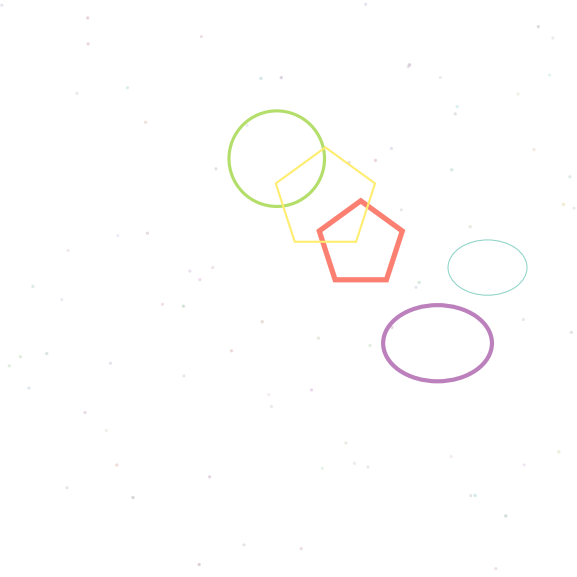[{"shape": "oval", "thickness": 0.5, "radius": 0.34, "center": [0.844, 0.536]}, {"shape": "pentagon", "thickness": 2.5, "radius": 0.38, "center": [0.625, 0.576]}, {"shape": "circle", "thickness": 1.5, "radius": 0.41, "center": [0.479, 0.724]}, {"shape": "oval", "thickness": 2, "radius": 0.47, "center": [0.758, 0.405]}, {"shape": "pentagon", "thickness": 1, "radius": 0.45, "center": [0.563, 0.654]}]